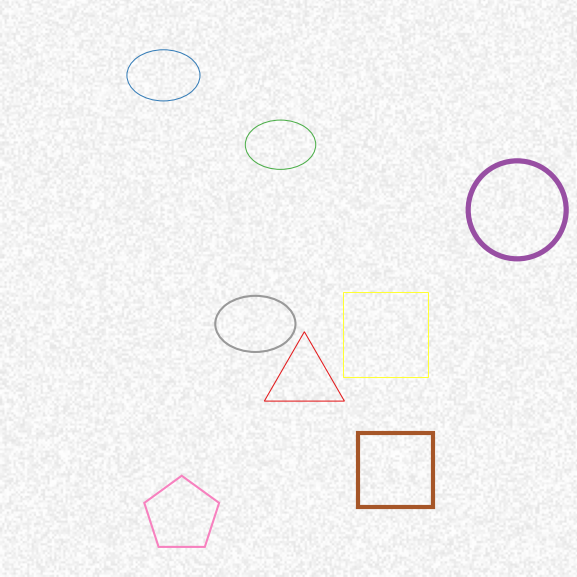[{"shape": "triangle", "thickness": 0.5, "radius": 0.4, "center": [0.527, 0.345]}, {"shape": "oval", "thickness": 0.5, "radius": 0.32, "center": [0.283, 0.869]}, {"shape": "oval", "thickness": 0.5, "radius": 0.3, "center": [0.486, 0.749]}, {"shape": "circle", "thickness": 2.5, "radius": 0.42, "center": [0.896, 0.636]}, {"shape": "square", "thickness": 0.5, "radius": 0.37, "center": [0.668, 0.42]}, {"shape": "square", "thickness": 2, "radius": 0.32, "center": [0.684, 0.185]}, {"shape": "pentagon", "thickness": 1, "radius": 0.34, "center": [0.315, 0.107]}, {"shape": "oval", "thickness": 1, "radius": 0.35, "center": [0.442, 0.438]}]